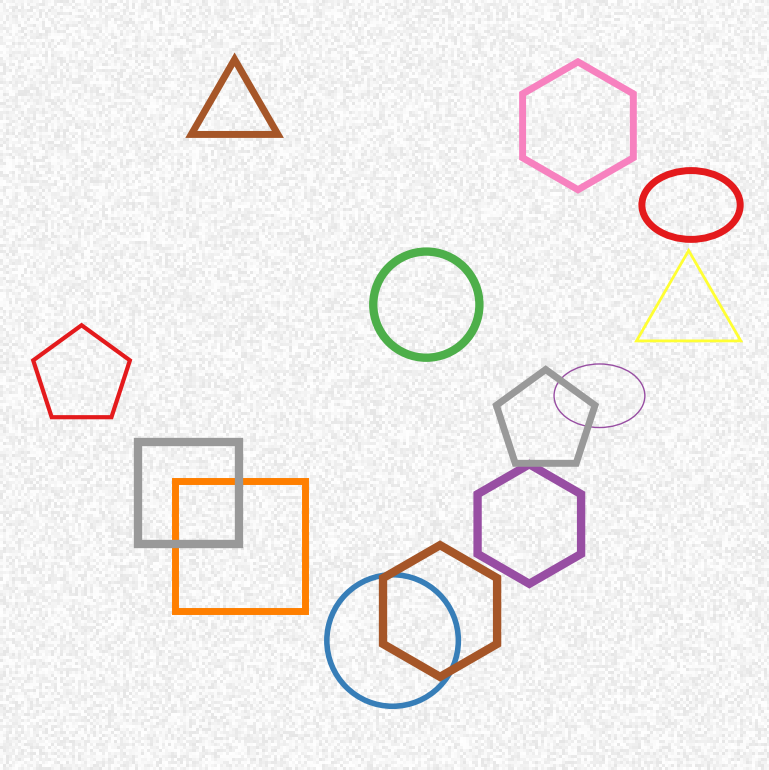[{"shape": "pentagon", "thickness": 1.5, "radius": 0.33, "center": [0.106, 0.512]}, {"shape": "oval", "thickness": 2.5, "radius": 0.32, "center": [0.897, 0.734]}, {"shape": "circle", "thickness": 2, "radius": 0.43, "center": [0.51, 0.168]}, {"shape": "circle", "thickness": 3, "radius": 0.34, "center": [0.554, 0.604]}, {"shape": "oval", "thickness": 0.5, "radius": 0.29, "center": [0.779, 0.486]}, {"shape": "hexagon", "thickness": 3, "radius": 0.39, "center": [0.687, 0.319]}, {"shape": "square", "thickness": 2.5, "radius": 0.42, "center": [0.312, 0.291]}, {"shape": "triangle", "thickness": 1, "radius": 0.39, "center": [0.894, 0.596]}, {"shape": "triangle", "thickness": 2.5, "radius": 0.32, "center": [0.305, 0.858]}, {"shape": "hexagon", "thickness": 3, "radius": 0.43, "center": [0.571, 0.206]}, {"shape": "hexagon", "thickness": 2.5, "radius": 0.42, "center": [0.751, 0.837]}, {"shape": "pentagon", "thickness": 2.5, "radius": 0.34, "center": [0.709, 0.453]}, {"shape": "square", "thickness": 3, "radius": 0.33, "center": [0.244, 0.36]}]